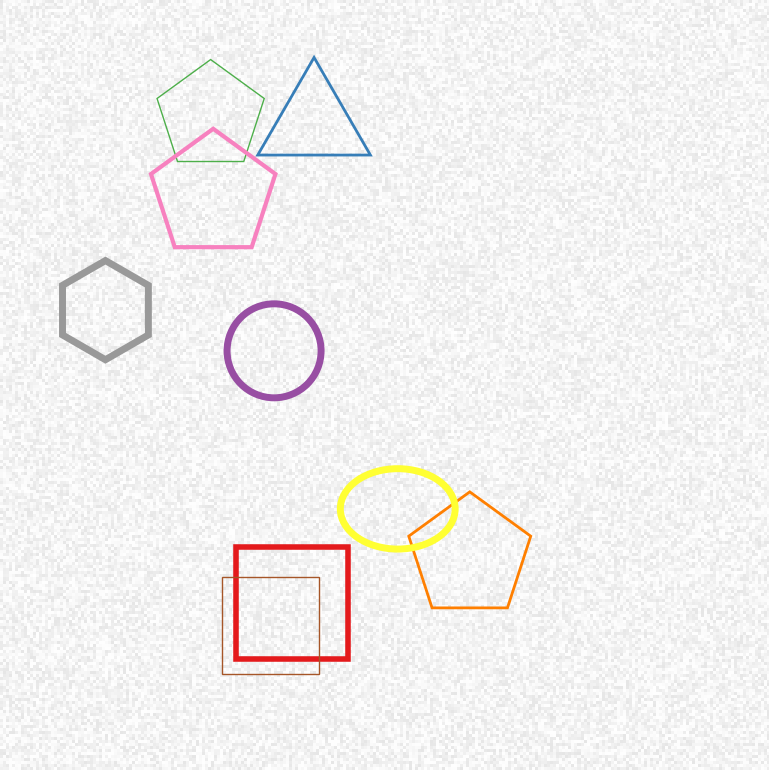[{"shape": "square", "thickness": 2, "radius": 0.36, "center": [0.379, 0.217]}, {"shape": "triangle", "thickness": 1, "radius": 0.42, "center": [0.408, 0.841]}, {"shape": "pentagon", "thickness": 0.5, "radius": 0.37, "center": [0.274, 0.849]}, {"shape": "circle", "thickness": 2.5, "radius": 0.31, "center": [0.356, 0.544]}, {"shape": "pentagon", "thickness": 1, "radius": 0.42, "center": [0.61, 0.278]}, {"shape": "oval", "thickness": 2.5, "radius": 0.37, "center": [0.517, 0.339]}, {"shape": "square", "thickness": 0.5, "radius": 0.31, "center": [0.351, 0.188]}, {"shape": "pentagon", "thickness": 1.5, "radius": 0.42, "center": [0.277, 0.748]}, {"shape": "hexagon", "thickness": 2.5, "radius": 0.32, "center": [0.137, 0.597]}]